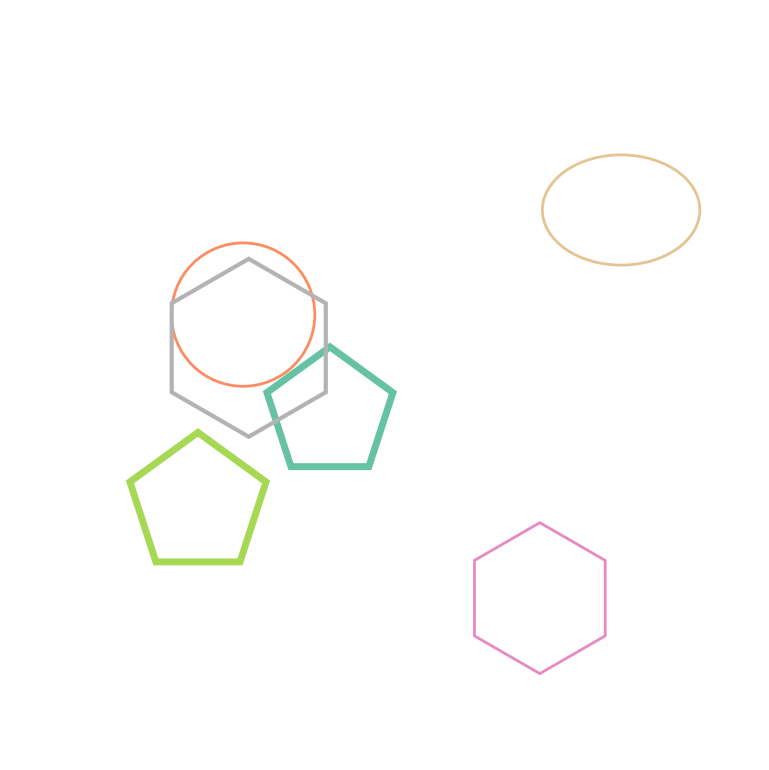[{"shape": "pentagon", "thickness": 2.5, "radius": 0.43, "center": [0.428, 0.464]}, {"shape": "circle", "thickness": 1, "radius": 0.47, "center": [0.316, 0.591]}, {"shape": "hexagon", "thickness": 1, "radius": 0.49, "center": [0.701, 0.223]}, {"shape": "pentagon", "thickness": 2.5, "radius": 0.46, "center": [0.257, 0.345]}, {"shape": "oval", "thickness": 1, "radius": 0.51, "center": [0.807, 0.727]}, {"shape": "hexagon", "thickness": 1.5, "radius": 0.58, "center": [0.323, 0.548]}]